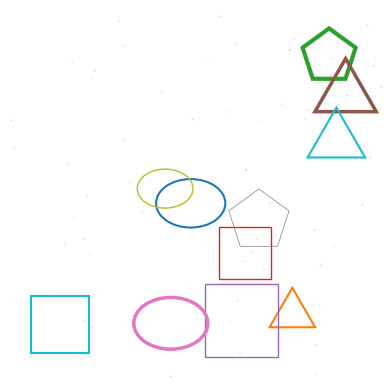[{"shape": "oval", "thickness": 1.5, "radius": 0.45, "center": [0.495, 0.472]}, {"shape": "triangle", "thickness": 1.5, "radius": 0.34, "center": [0.759, 0.184]}, {"shape": "pentagon", "thickness": 3, "radius": 0.36, "center": [0.855, 0.854]}, {"shape": "square", "thickness": 1, "radius": 0.34, "center": [0.636, 0.343]}, {"shape": "square", "thickness": 1, "radius": 0.47, "center": [0.628, 0.168]}, {"shape": "triangle", "thickness": 2.5, "radius": 0.46, "center": [0.898, 0.756]}, {"shape": "oval", "thickness": 2.5, "radius": 0.48, "center": [0.444, 0.16]}, {"shape": "pentagon", "thickness": 0.5, "radius": 0.41, "center": [0.672, 0.427]}, {"shape": "oval", "thickness": 1, "radius": 0.36, "center": [0.429, 0.51]}, {"shape": "square", "thickness": 1.5, "radius": 0.37, "center": [0.157, 0.157]}, {"shape": "triangle", "thickness": 1.5, "radius": 0.43, "center": [0.874, 0.634]}]